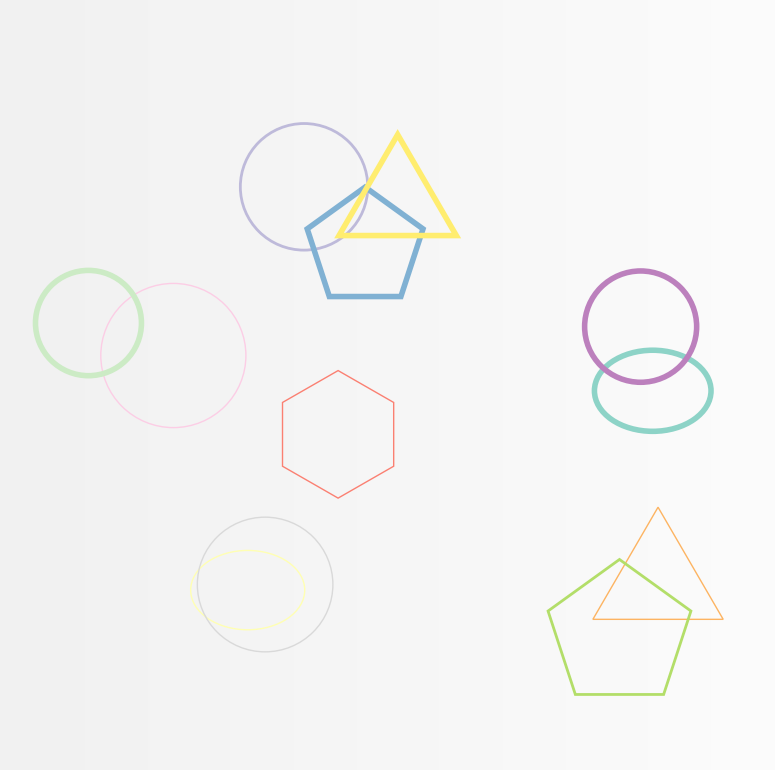[{"shape": "oval", "thickness": 2, "radius": 0.38, "center": [0.842, 0.492]}, {"shape": "oval", "thickness": 0.5, "radius": 0.37, "center": [0.32, 0.234]}, {"shape": "circle", "thickness": 1, "radius": 0.41, "center": [0.392, 0.757]}, {"shape": "hexagon", "thickness": 0.5, "radius": 0.41, "center": [0.436, 0.436]}, {"shape": "pentagon", "thickness": 2, "radius": 0.39, "center": [0.471, 0.678]}, {"shape": "triangle", "thickness": 0.5, "radius": 0.49, "center": [0.849, 0.244]}, {"shape": "pentagon", "thickness": 1, "radius": 0.48, "center": [0.799, 0.177]}, {"shape": "circle", "thickness": 0.5, "radius": 0.47, "center": [0.224, 0.538]}, {"shape": "circle", "thickness": 0.5, "radius": 0.44, "center": [0.342, 0.241]}, {"shape": "circle", "thickness": 2, "radius": 0.36, "center": [0.827, 0.576]}, {"shape": "circle", "thickness": 2, "radius": 0.34, "center": [0.114, 0.58]}, {"shape": "triangle", "thickness": 2, "radius": 0.44, "center": [0.513, 0.738]}]